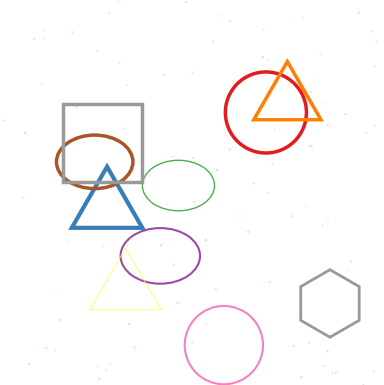[{"shape": "circle", "thickness": 2.5, "radius": 0.53, "center": [0.691, 0.708]}, {"shape": "triangle", "thickness": 3, "radius": 0.53, "center": [0.278, 0.461]}, {"shape": "oval", "thickness": 1, "radius": 0.47, "center": [0.464, 0.518]}, {"shape": "oval", "thickness": 1.5, "radius": 0.52, "center": [0.416, 0.335]}, {"shape": "triangle", "thickness": 2.5, "radius": 0.5, "center": [0.746, 0.739]}, {"shape": "triangle", "thickness": 0.5, "radius": 0.53, "center": [0.326, 0.249]}, {"shape": "oval", "thickness": 2.5, "radius": 0.5, "center": [0.246, 0.58]}, {"shape": "circle", "thickness": 1.5, "radius": 0.51, "center": [0.581, 0.104]}, {"shape": "square", "thickness": 2.5, "radius": 0.51, "center": [0.266, 0.629]}, {"shape": "hexagon", "thickness": 2, "radius": 0.44, "center": [0.857, 0.212]}]